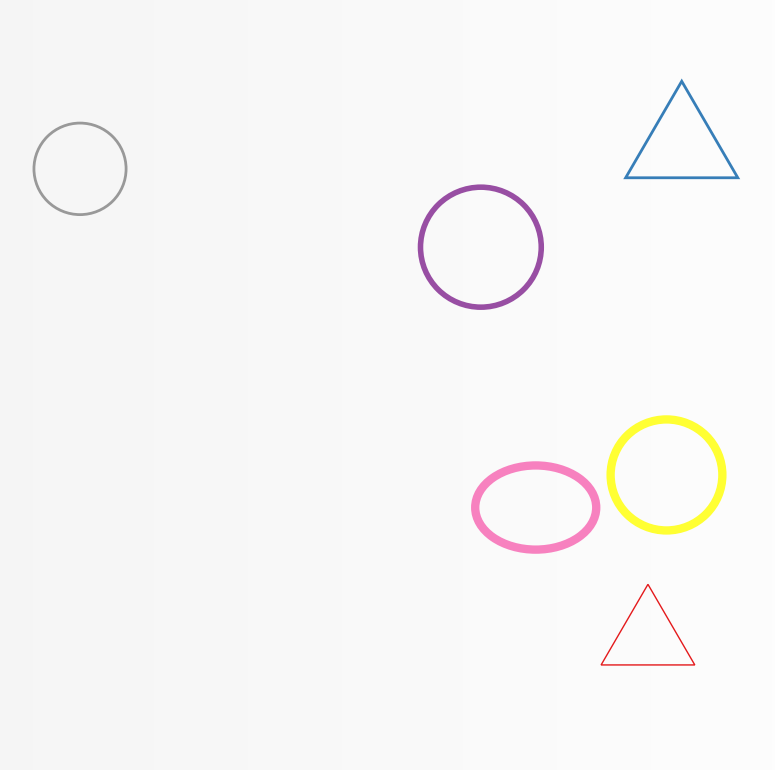[{"shape": "triangle", "thickness": 0.5, "radius": 0.35, "center": [0.836, 0.171]}, {"shape": "triangle", "thickness": 1, "radius": 0.42, "center": [0.88, 0.811]}, {"shape": "circle", "thickness": 2, "radius": 0.39, "center": [0.62, 0.679]}, {"shape": "circle", "thickness": 3, "radius": 0.36, "center": [0.86, 0.383]}, {"shape": "oval", "thickness": 3, "radius": 0.39, "center": [0.691, 0.341]}, {"shape": "circle", "thickness": 1, "radius": 0.3, "center": [0.103, 0.781]}]